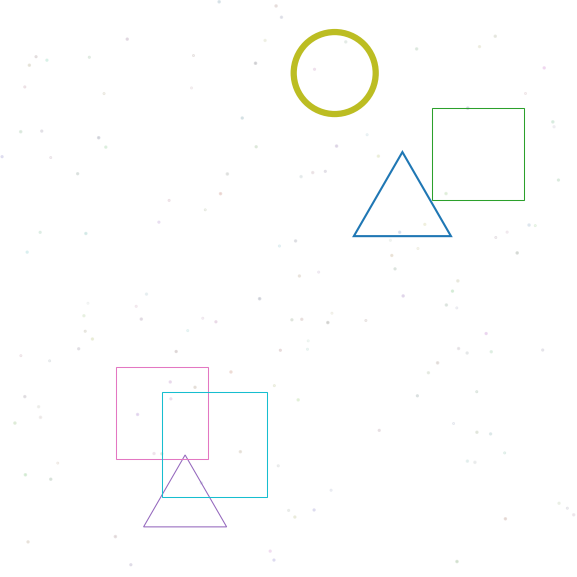[{"shape": "triangle", "thickness": 1, "radius": 0.49, "center": [0.697, 0.639]}, {"shape": "square", "thickness": 0.5, "radius": 0.4, "center": [0.828, 0.732]}, {"shape": "triangle", "thickness": 0.5, "radius": 0.42, "center": [0.321, 0.128]}, {"shape": "square", "thickness": 0.5, "radius": 0.4, "center": [0.281, 0.284]}, {"shape": "circle", "thickness": 3, "radius": 0.35, "center": [0.58, 0.873]}, {"shape": "square", "thickness": 0.5, "radius": 0.46, "center": [0.372, 0.23]}]